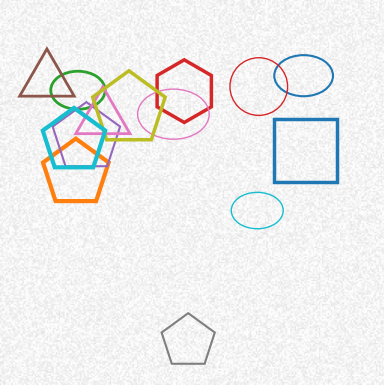[{"shape": "square", "thickness": 2.5, "radius": 0.41, "center": [0.794, 0.609]}, {"shape": "oval", "thickness": 1.5, "radius": 0.38, "center": [0.789, 0.803]}, {"shape": "pentagon", "thickness": 3, "radius": 0.45, "center": [0.197, 0.55]}, {"shape": "oval", "thickness": 2, "radius": 0.35, "center": [0.202, 0.766]}, {"shape": "circle", "thickness": 1, "radius": 0.37, "center": [0.672, 0.775]}, {"shape": "hexagon", "thickness": 2.5, "radius": 0.41, "center": [0.479, 0.763]}, {"shape": "pentagon", "thickness": 1.5, "radius": 0.46, "center": [0.224, 0.643]}, {"shape": "triangle", "thickness": 2, "radius": 0.41, "center": [0.122, 0.791]}, {"shape": "oval", "thickness": 1, "radius": 0.46, "center": [0.45, 0.703]}, {"shape": "triangle", "thickness": 2, "radius": 0.41, "center": [0.267, 0.693]}, {"shape": "pentagon", "thickness": 1.5, "radius": 0.36, "center": [0.489, 0.114]}, {"shape": "pentagon", "thickness": 2.5, "radius": 0.5, "center": [0.335, 0.717]}, {"shape": "pentagon", "thickness": 3, "radius": 0.43, "center": [0.192, 0.634]}, {"shape": "oval", "thickness": 1, "radius": 0.34, "center": [0.668, 0.453]}]